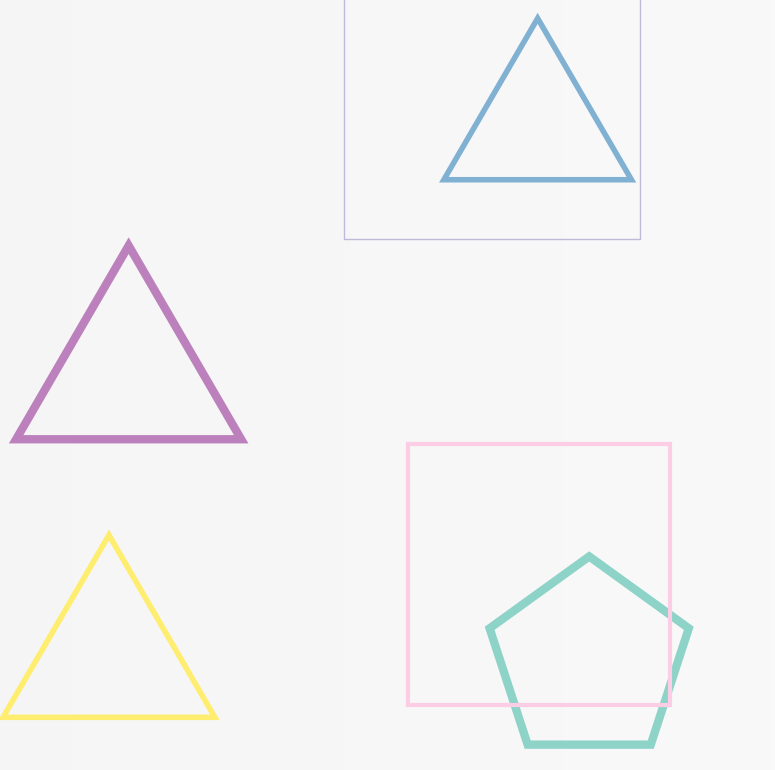[{"shape": "pentagon", "thickness": 3, "radius": 0.68, "center": [0.76, 0.142]}, {"shape": "square", "thickness": 0.5, "radius": 0.96, "center": [0.635, 0.881]}, {"shape": "triangle", "thickness": 2, "radius": 0.7, "center": [0.694, 0.836]}, {"shape": "square", "thickness": 1.5, "radius": 0.85, "center": [0.696, 0.254]}, {"shape": "triangle", "thickness": 3, "radius": 0.84, "center": [0.166, 0.513]}, {"shape": "triangle", "thickness": 2, "radius": 0.79, "center": [0.141, 0.147]}]